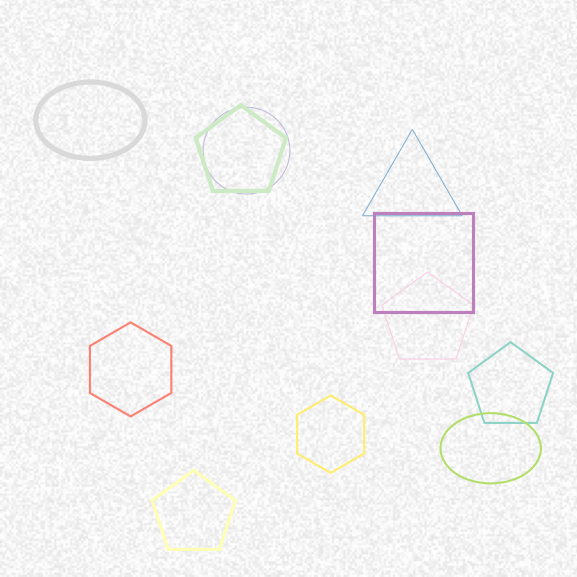[{"shape": "pentagon", "thickness": 1, "radius": 0.39, "center": [0.884, 0.329]}, {"shape": "pentagon", "thickness": 1.5, "radius": 0.38, "center": [0.336, 0.109]}, {"shape": "circle", "thickness": 0.5, "radius": 0.38, "center": [0.427, 0.738]}, {"shape": "hexagon", "thickness": 1, "radius": 0.41, "center": [0.226, 0.359]}, {"shape": "triangle", "thickness": 0.5, "radius": 0.5, "center": [0.714, 0.675]}, {"shape": "oval", "thickness": 1, "radius": 0.43, "center": [0.85, 0.223]}, {"shape": "pentagon", "thickness": 0.5, "radius": 0.42, "center": [0.741, 0.445]}, {"shape": "oval", "thickness": 2.5, "radius": 0.47, "center": [0.157, 0.791]}, {"shape": "square", "thickness": 1.5, "radius": 0.43, "center": [0.734, 0.545]}, {"shape": "pentagon", "thickness": 2, "radius": 0.41, "center": [0.417, 0.735]}, {"shape": "hexagon", "thickness": 1, "radius": 0.34, "center": [0.573, 0.247]}]